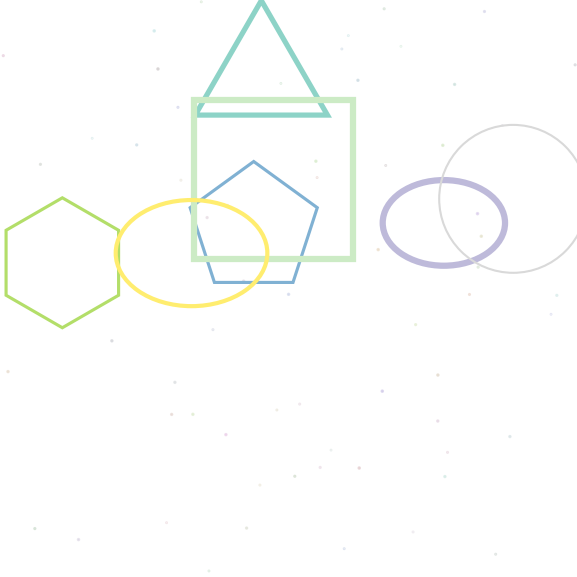[{"shape": "triangle", "thickness": 2.5, "radius": 0.66, "center": [0.453, 0.866]}, {"shape": "oval", "thickness": 3, "radius": 0.53, "center": [0.769, 0.613]}, {"shape": "pentagon", "thickness": 1.5, "radius": 0.58, "center": [0.439, 0.604]}, {"shape": "hexagon", "thickness": 1.5, "radius": 0.56, "center": [0.108, 0.544]}, {"shape": "circle", "thickness": 1, "radius": 0.64, "center": [0.889, 0.655]}, {"shape": "square", "thickness": 3, "radius": 0.69, "center": [0.474, 0.688]}, {"shape": "oval", "thickness": 2, "radius": 0.66, "center": [0.332, 0.561]}]